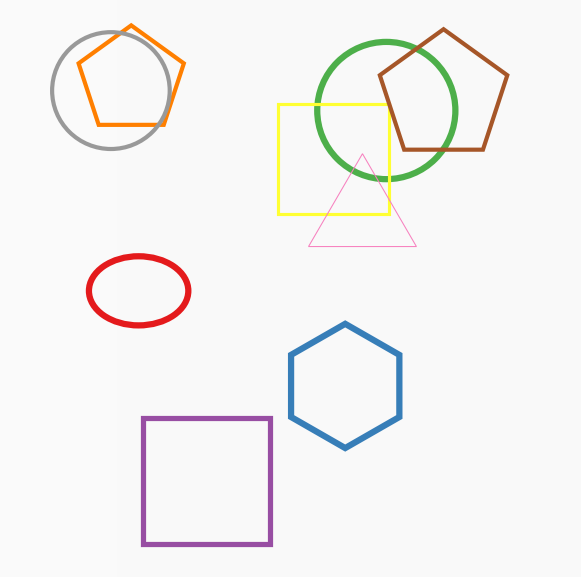[{"shape": "oval", "thickness": 3, "radius": 0.43, "center": [0.239, 0.496]}, {"shape": "hexagon", "thickness": 3, "radius": 0.54, "center": [0.594, 0.331]}, {"shape": "circle", "thickness": 3, "radius": 0.59, "center": [0.665, 0.808]}, {"shape": "square", "thickness": 2.5, "radius": 0.55, "center": [0.355, 0.166]}, {"shape": "pentagon", "thickness": 2, "radius": 0.48, "center": [0.226, 0.86]}, {"shape": "square", "thickness": 1.5, "radius": 0.48, "center": [0.573, 0.723]}, {"shape": "pentagon", "thickness": 2, "radius": 0.58, "center": [0.763, 0.833]}, {"shape": "triangle", "thickness": 0.5, "radius": 0.54, "center": [0.624, 0.626]}, {"shape": "circle", "thickness": 2, "radius": 0.51, "center": [0.191, 0.842]}]